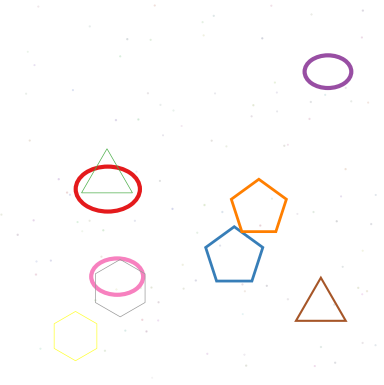[{"shape": "oval", "thickness": 3, "radius": 0.42, "center": [0.28, 0.509]}, {"shape": "pentagon", "thickness": 2, "radius": 0.39, "center": [0.608, 0.333]}, {"shape": "triangle", "thickness": 0.5, "radius": 0.38, "center": [0.278, 0.537]}, {"shape": "oval", "thickness": 3, "radius": 0.3, "center": [0.852, 0.814]}, {"shape": "pentagon", "thickness": 2, "radius": 0.38, "center": [0.672, 0.459]}, {"shape": "hexagon", "thickness": 0.5, "radius": 0.32, "center": [0.196, 0.127]}, {"shape": "triangle", "thickness": 1.5, "radius": 0.37, "center": [0.833, 0.204]}, {"shape": "oval", "thickness": 3, "radius": 0.34, "center": [0.304, 0.282]}, {"shape": "hexagon", "thickness": 0.5, "radius": 0.37, "center": [0.312, 0.252]}]